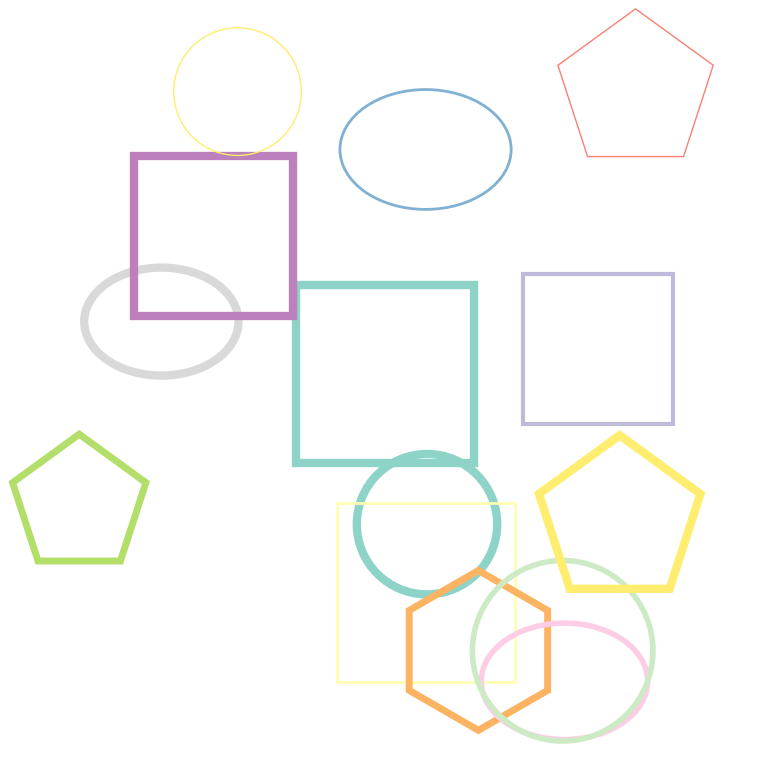[{"shape": "square", "thickness": 3, "radius": 0.58, "center": [0.5, 0.514]}, {"shape": "circle", "thickness": 3, "radius": 0.46, "center": [0.555, 0.319]}, {"shape": "square", "thickness": 1, "radius": 0.58, "center": [0.553, 0.23]}, {"shape": "square", "thickness": 1.5, "radius": 0.49, "center": [0.776, 0.547]}, {"shape": "pentagon", "thickness": 0.5, "radius": 0.53, "center": [0.825, 0.882]}, {"shape": "oval", "thickness": 1, "radius": 0.56, "center": [0.553, 0.806]}, {"shape": "hexagon", "thickness": 2.5, "radius": 0.52, "center": [0.621, 0.155]}, {"shape": "pentagon", "thickness": 2.5, "radius": 0.46, "center": [0.103, 0.345]}, {"shape": "oval", "thickness": 2, "radius": 0.54, "center": [0.733, 0.115]}, {"shape": "oval", "thickness": 3, "radius": 0.5, "center": [0.21, 0.582]}, {"shape": "square", "thickness": 3, "radius": 0.52, "center": [0.277, 0.694]}, {"shape": "circle", "thickness": 2, "radius": 0.59, "center": [0.731, 0.155]}, {"shape": "circle", "thickness": 0.5, "radius": 0.41, "center": [0.309, 0.881]}, {"shape": "pentagon", "thickness": 3, "radius": 0.55, "center": [0.805, 0.324]}]